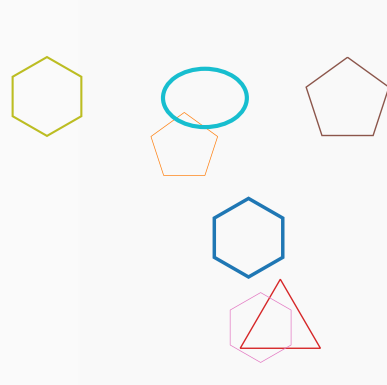[{"shape": "hexagon", "thickness": 2.5, "radius": 0.51, "center": [0.641, 0.383]}, {"shape": "pentagon", "thickness": 0.5, "radius": 0.45, "center": [0.476, 0.617]}, {"shape": "triangle", "thickness": 1, "radius": 0.6, "center": [0.723, 0.155]}, {"shape": "pentagon", "thickness": 1, "radius": 0.56, "center": [0.897, 0.739]}, {"shape": "hexagon", "thickness": 0.5, "radius": 0.45, "center": [0.673, 0.149]}, {"shape": "hexagon", "thickness": 1.5, "radius": 0.51, "center": [0.121, 0.749]}, {"shape": "oval", "thickness": 3, "radius": 0.54, "center": [0.529, 0.746]}]